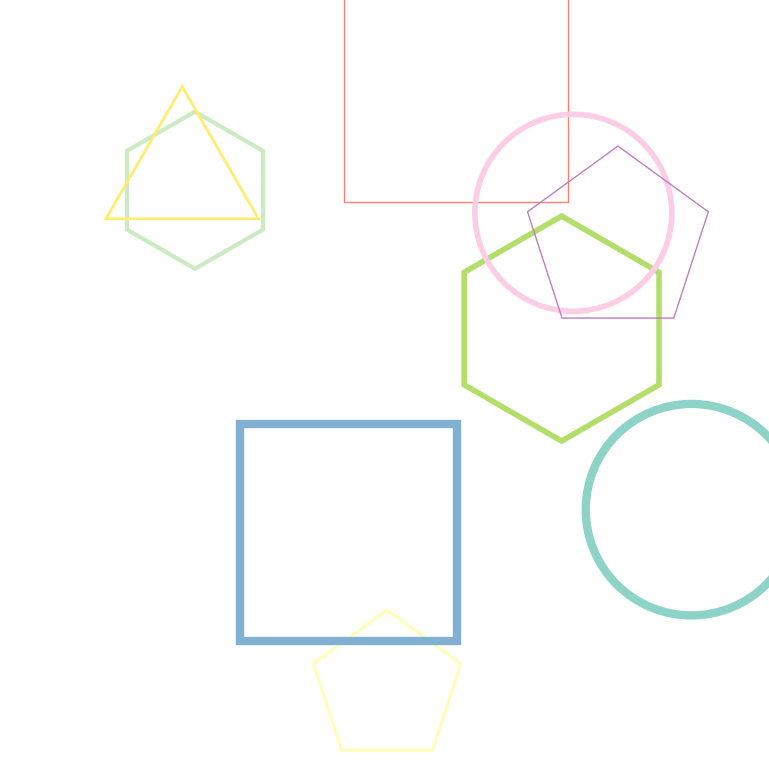[{"shape": "circle", "thickness": 3, "radius": 0.69, "center": [0.898, 0.338]}, {"shape": "pentagon", "thickness": 1, "radius": 0.5, "center": [0.503, 0.107]}, {"shape": "square", "thickness": 0.5, "radius": 0.73, "center": [0.592, 0.883]}, {"shape": "square", "thickness": 3, "radius": 0.7, "center": [0.452, 0.308]}, {"shape": "hexagon", "thickness": 2, "radius": 0.73, "center": [0.729, 0.573]}, {"shape": "circle", "thickness": 2, "radius": 0.64, "center": [0.745, 0.724]}, {"shape": "pentagon", "thickness": 0.5, "radius": 0.62, "center": [0.803, 0.687]}, {"shape": "hexagon", "thickness": 1.5, "radius": 0.51, "center": [0.253, 0.753]}, {"shape": "triangle", "thickness": 1, "radius": 0.57, "center": [0.237, 0.773]}]